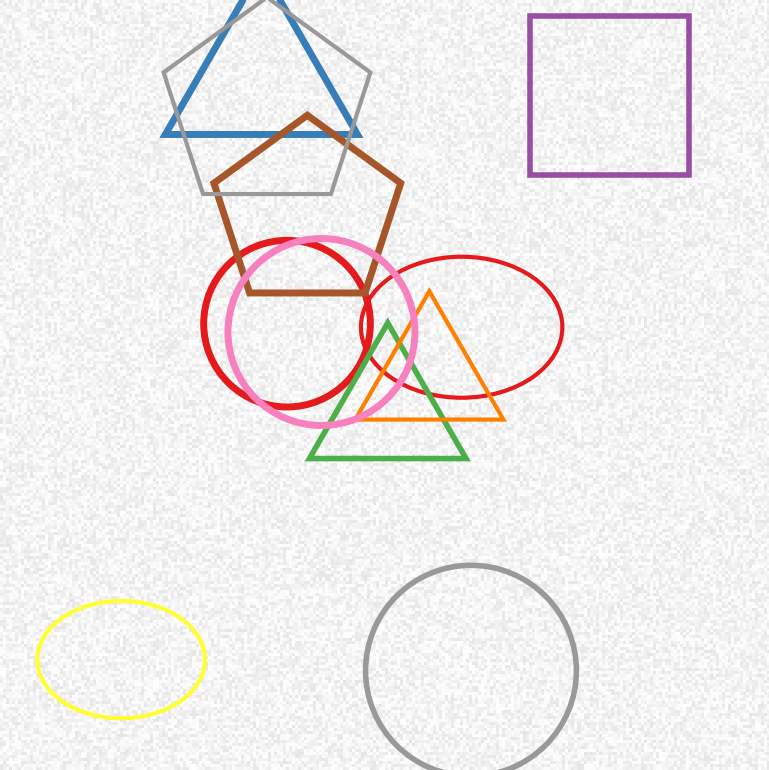[{"shape": "oval", "thickness": 1.5, "radius": 0.65, "center": [0.6, 0.575]}, {"shape": "circle", "thickness": 2.5, "radius": 0.54, "center": [0.373, 0.58]}, {"shape": "triangle", "thickness": 2.5, "radius": 0.72, "center": [0.339, 0.897]}, {"shape": "triangle", "thickness": 2, "radius": 0.59, "center": [0.504, 0.463]}, {"shape": "square", "thickness": 2, "radius": 0.52, "center": [0.792, 0.876]}, {"shape": "triangle", "thickness": 1.5, "radius": 0.56, "center": [0.558, 0.511]}, {"shape": "oval", "thickness": 1.5, "radius": 0.54, "center": [0.157, 0.143]}, {"shape": "pentagon", "thickness": 2.5, "radius": 0.64, "center": [0.399, 0.723]}, {"shape": "circle", "thickness": 2.5, "radius": 0.61, "center": [0.417, 0.569]}, {"shape": "pentagon", "thickness": 1.5, "radius": 0.71, "center": [0.347, 0.862]}, {"shape": "circle", "thickness": 2, "radius": 0.68, "center": [0.612, 0.129]}]